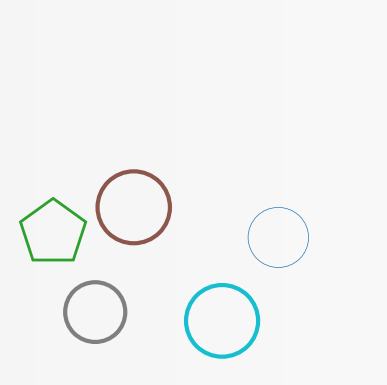[{"shape": "circle", "thickness": 0.5, "radius": 0.39, "center": [0.718, 0.383]}, {"shape": "pentagon", "thickness": 2, "radius": 0.44, "center": [0.137, 0.396]}, {"shape": "circle", "thickness": 3, "radius": 0.47, "center": [0.345, 0.462]}, {"shape": "circle", "thickness": 3, "radius": 0.39, "center": [0.246, 0.189]}, {"shape": "circle", "thickness": 3, "radius": 0.47, "center": [0.573, 0.167]}]